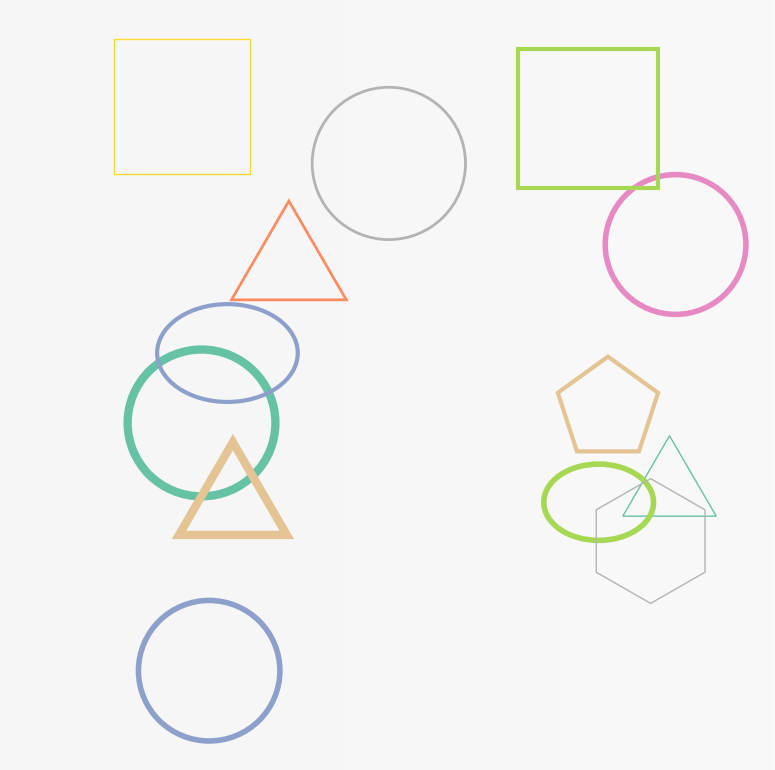[{"shape": "triangle", "thickness": 0.5, "radius": 0.35, "center": [0.864, 0.364]}, {"shape": "circle", "thickness": 3, "radius": 0.48, "center": [0.26, 0.451]}, {"shape": "triangle", "thickness": 1, "radius": 0.43, "center": [0.373, 0.653]}, {"shape": "circle", "thickness": 2, "radius": 0.46, "center": [0.27, 0.129]}, {"shape": "oval", "thickness": 1.5, "radius": 0.45, "center": [0.293, 0.542]}, {"shape": "circle", "thickness": 2, "radius": 0.45, "center": [0.872, 0.682]}, {"shape": "square", "thickness": 1.5, "radius": 0.45, "center": [0.759, 0.846]}, {"shape": "oval", "thickness": 2, "radius": 0.35, "center": [0.772, 0.348]}, {"shape": "square", "thickness": 0.5, "radius": 0.44, "center": [0.235, 0.862]}, {"shape": "pentagon", "thickness": 1.5, "radius": 0.34, "center": [0.784, 0.469]}, {"shape": "triangle", "thickness": 3, "radius": 0.4, "center": [0.3, 0.345]}, {"shape": "circle", "thickness": 1, "radius": 0.49, "center": [0.502, 0.788]}, {"shape": "hexagon", "thickness": 0.5, "radius": 0.41, "center": [0.84, 0.297]}]